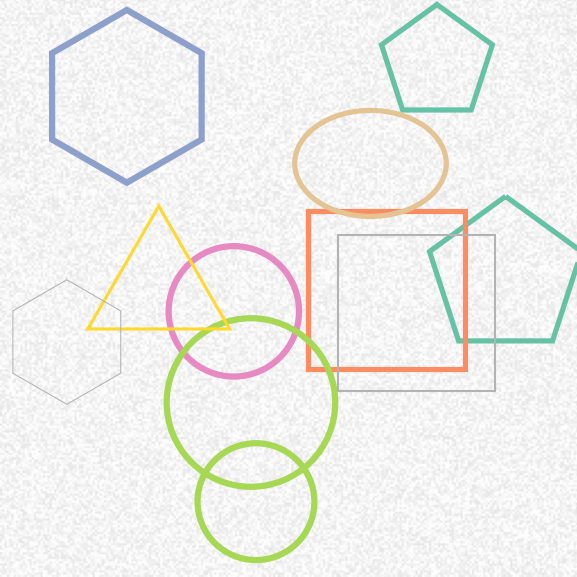[{"shape": "pentagon", "thickness": 2.5, "radius": 0.69, "center": [0.875, 0.521]}, {"shape": "pentagon", "thickness": 2.5, "radius": 0.5, "center": [0.757, 0.89]}, {"shape": "square", "thickness": 2.5, "radius": 0.68, "center": [0.669, 0.497]}, {"shape": "hexagon", "thickness": 3, "radius": 0.75, "center": [0.22, 0.832]}, {"shape": "circle", "thickness": 3, "radius": 0.56, "center": [0.405, 0.46]}, {"shape": "circle", "thickness": 3, "radius": 0.51, "center": [0.443, 0.131]}, {"shape": "circle", "thickness": 3, "radius": 0.73, "center": [0.435, 0.302]}, {"shape": "triangle", "thickness": 1.5, "radius": 0.71, "center": [0.275, 0.5]}, {"shape": "oval", "thickness": 2.5, "radius": 0.66, "center": [0.642, 0.716]}, {"shape": "square", "thickness": 1, "radius": 0.68, "center": [0.721, 0.458]}, {"shape": "hexagon", "thickness": 0.5, "radius": 0.54, "center": [0.116, 0.407]}]